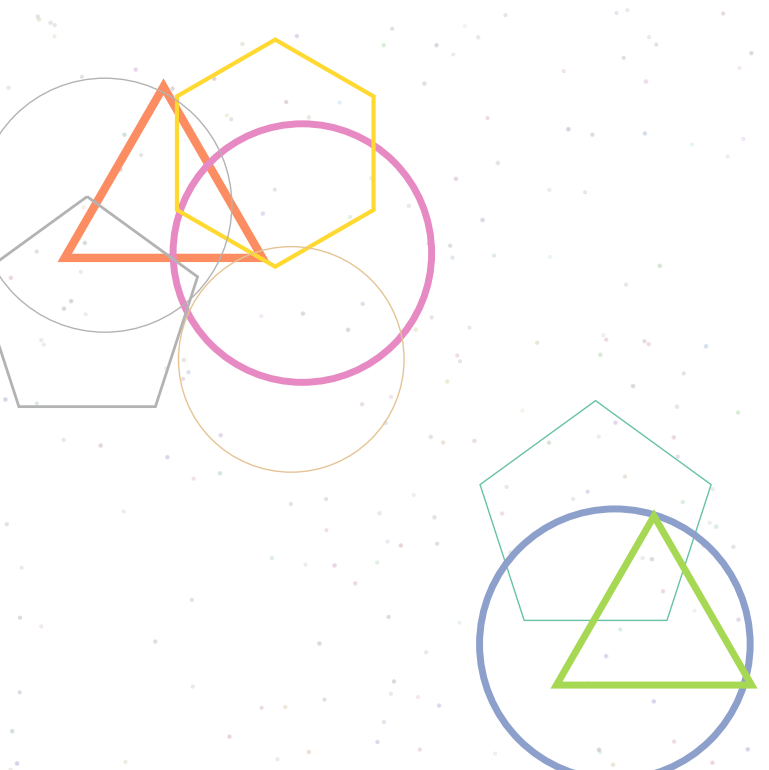[{"shape": "pentagon", "thickness": 0.5, "radius": 0.79, "center": [0.773, 0.322]}, {"shape": "triangle", "thickness": 3, "radius": 0.74, "center": [0.212, 0.739]}, {"shape": "circle", "thickness": 2.5, "radius": 0.88, "center": [0.799, 0.163]}, {"shape": "circle", "thickness": 2.5, "radius": 0.84, "center": [0.393, 0.671]}, {"shape": "triangle", "thickness": 2.5, "radius": 0.73, "center": [0.849, 0.183]}, {"shape": "hexagon", "thickness": 1.5, "radius": 0.74, "center": [0.357, 0.801]}, {"shape": "circle", "thickness": 0.5, "radius": 0.73, "center": [0.378, 0.533]}, {"shape": "pentagon", "thickness": 1, "radius": 0.75, "center": [0.113, 0.594]}, {"shape": "circle", "thickness": 0.5, "radius": 0.82, "center": [0.136, 0.734]}]